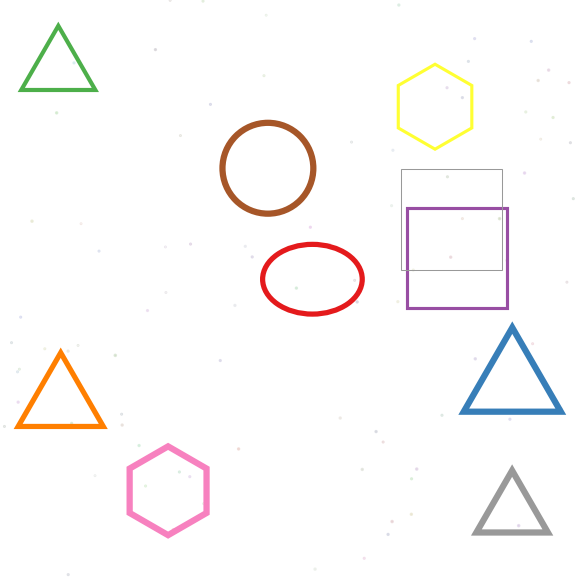[{"shape": "oval", "thickness": 2.5, "radius": 0.43, "center": [0.541, 0.516]}, {"shape": "triangle", "thickness": 3, "radius": 0.49, "center": [0.887, 0.335]}, {"shape": "triangle", "thickness": 2, "radius": 0.37, "center": [0.101, 0.88]}, {"shape": "square", "thickness": 1.5, "radius": 0.43, "center": [0.792, 0.552]}, {"shape": "triangle", "thickness": 2.5, "radius": 0.43, "center": [0.105, 0.303]}, {"shape": "hexagon", "thickness": 1.5, "radius": 0.37, "center": [0.753, 0.814]}, {"shape": "circle", "thickness": 3, "radius": 0.39, "center": [0.464, 0.708]}, {"shape": "hexagon", "thickness": 3, "radius": 0.38, "center": [0.291, 0.149]}, {"shape": "triangle", "thickness": 3, "radius": 0.36, "center": [0.887, 0.113]}, {"shape": "square", "thickness": 0.5, "radius": 0.44, "center": [0.782, 0.619]}]